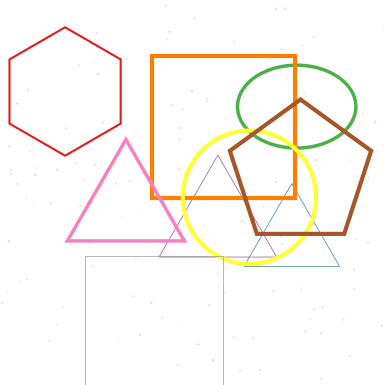[{"shape": "hexagon", "thickness": 1.5, "radius": 0.83, "center": [0.169, 0.762]}, {"shape": "triangle", "thickness": 0.5, "radius": 0.72, "center": [0.758, 0.38]}, {"shape": "oval", "thickness": 2.5, "radius": 0.77, "center": [0.771, 0.723]}, {"shape": "triangle", "thickness": 0.5, "radius": 0.88, "center": [0.566, 0.421]}, {"shape": "square", "thickness": 3, "radius": 0.93, "center": [0.58, 0.67]}, {"shape": "circle", "thickness": 3, "radius": 0.87, "center": [0.648, 0.488]}, {"shape": "pentagon", "thickness": 3, "radius": 0.96, "center": [0.781, 0.549]}, {"shape": "triangle", "thickness": 2.5, "radius": 0.88, "center": [0.327, 0.462]}, {"shape": "square", "thickness": 0.5, "radius": 0.9, "center": [0.401, 0.156]}]